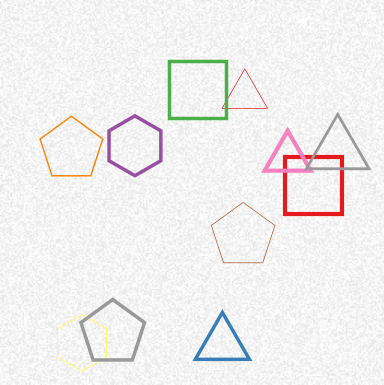[{"shape": "square", "thickness": 3, "radius": 0.37, "center": [0.814, 0.519]}, {"shape": "triangle", "thickness": 0.5, "radius": 0.34, "center": [0.636, 0.753]}, {"shape": "triangle", "thickness": 2.5, "radius": 0.41, "center": [0.578, 0.107]}, {"shape": "square", "thickness": 2.5, "radius": 0.37, "center": [0.512, 0.768]}, {"shape": "hexagon", "thickness": 2.5, "radius": 0.39, "center": [0.35, 0.621]}, {"shape": "pentagon", "thickness": 1, "radius": 0.43, "center": [0.185, 0.613]}, {"shape": "hexagon", "thickness": 0.5, "radius": 0.37, "center": [0.213, 0.109]}, {"shape": "pentagon", "thickness": 0.5, "radius": 0.43, "center": [0.632, 0.388]}, {"shape": "triangle", "thickness": 3, "radius": 0.35, "center": [0.747, 0.591]}, {"shape": "triangle", "thickness": 2, "radius": 0.47, "center": [0.877, 0.609]}, {"shape": "pentagon", "thickness": 2.5, "radius": 0.43, "center": [0.293, 0.135]}]